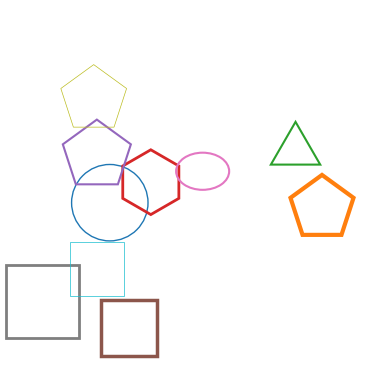[{"shape": "circle", "thickness": 1, "radius": 0.5, "center": [0.285, 0.474]}, {"shape": "pentagon", "thickness": 3, "radius": 0.43, "center": [0.836, 0.46]}, {"shape": "triangle", "thickness": 1.5, "radius": 0.37, "center": [0.768, 0.609]}, {"shape": "hexagon", "thickness": 2, "radius": 0.42, "center": [0.392, 0.527]}, {"shape": "pentagon", "thickness": 1.5, "radius": 0.46, "center": [0.252, 0.596]}, {"shape": "square", "thickness": 2.5, "radius": 0.37, "center": [0.335, 0.149]}, {"shape": "oval", "thickness": 1.5, "radius": 0.34, "center": [0.526, 0.555]}, {"shape": "square", "thickness": 2, "radius": 0.47, "center": [0.11, 0.217]}, {"shape": "pentagon", "thickness": 0.5, "radius": 0.45, "center": [0.243, 0.742]}, {"shape": "square", "thickness": 0.5, "radius": 0.35, "center": [0.252, 0.302]}]